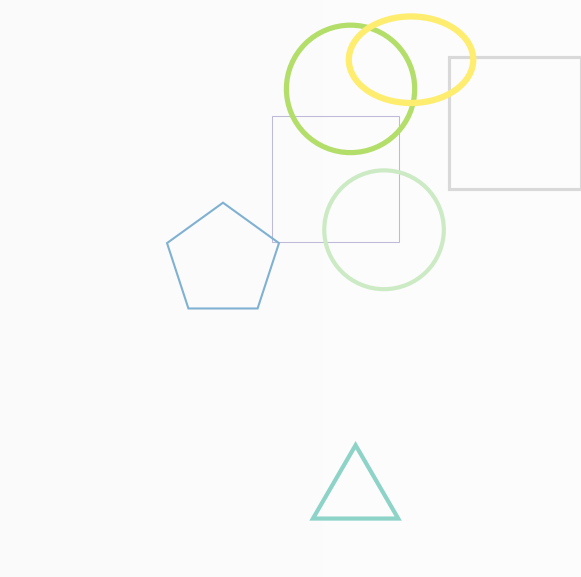[{"shape": "triangle", "thickness": 2, "radius": 0.42, "center": [0.612, 0.144]}, {"shape": "square", "thickness": 0.5, "radius": 0.55, "center": [0.578, 0.689]}, {"shape": "pentagon", "thickness": 1, "radius": 0.51, "center": [0.384, 0.547]}, {"shape": "circle", "thickness": 2.5, "radius": 0.55, "center": [0.603, 0.845]}, {"shape": "square", "thickness": 1.5, "radius": 0.57, "center": [0.886, 0.786]}, {"shape": "circle", "thickness": 2, "radius": 0.51, "center": [0.661, 0.601]}, {"shape": "oval", "thickness": 3, "radius": 0.54, "center": [0.707, 0.896]}]